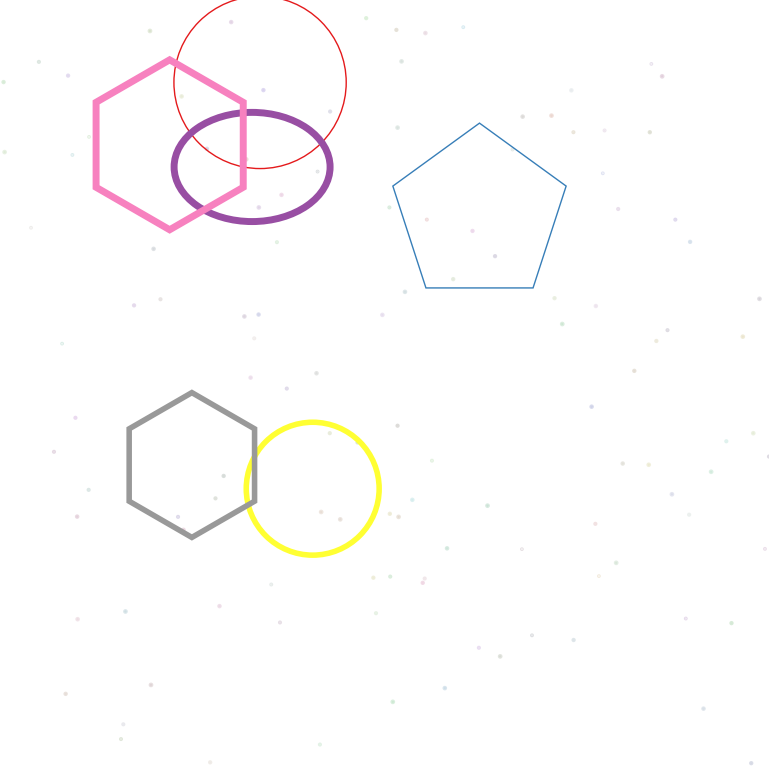[{"shape": "circle", "thickness": 0.5, "radius": 0.56, "center": [0.338, 0.893]}, {"shape": "pentagon", "thickness": 0.5, "radius": 0.59, "center": [0.623, 0.722]}, {"shape": "oval", "thickness": 2.5, "radius": 0.51, "center": [0.327, 0.783]}, {"shape": "circle", "thickness": 2, "radius": 0.43, "center": [0.406, 0.365]}, {"shape": "hexagon", "thickness": 2.5, "radius": 0.55, "center": [0.22, 0.812]}, {"shape": "hexagon", "thickness": 2, "radius": 0.47, "center": [0.249, 0.396]}]